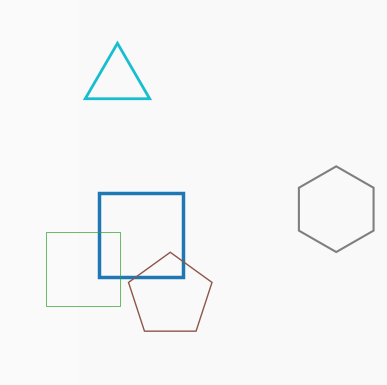[{"shape": "square", "thickness": 2.5, "radius": 0.54, "center": [0.364, 0.39]}, {"shape": "square", "thickness": 0.5, "radius": 0.48, "center": [0.214, 0.302]}, {"shape": "pentagon", "thickness": 1, "radius": 0.57, "center": [0.439, 0.231]}, {"shape": "hexagon", "thickness": 1.5, "radius": 0.56, "center": [0.868, 0.457]}, {"shape": "triangle", "thickness": 2, "radius": 0.48, "center": [0.303, 0.792]}]